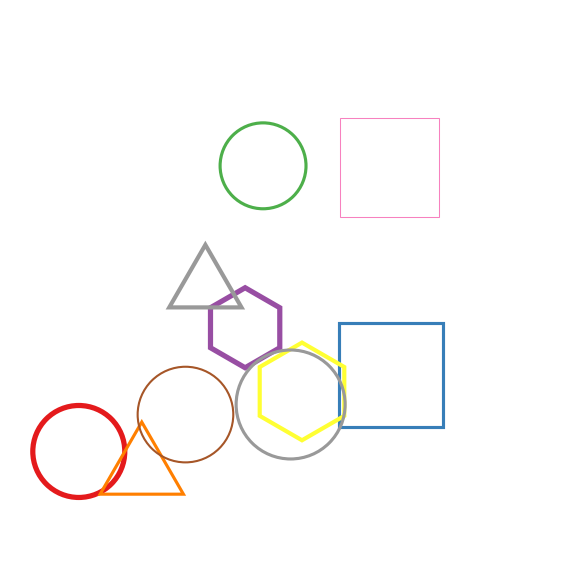[{"shape": "circle", "thickness": 2.5, "radius": 0.4, "center": [0.136, 0.217]}, {"shape": "square", "thickness": 1.5, "radius": 0.45, "center": [0.677, 0.35]}, {"shape": "circle", "thickness": 1.5, "radius": 0.37, "center": [0.456, 0.712]}, {"shape": "hexagon", "thickness": 2.5, "radius": 0.35, "center": [0.424, 0.432]}, {"shape": "triangle", "thickness": 1.5, "radius": 0.42, "center": [0.245, 0.185]}, {"shape": "hexagon", "thickness": 2, "radius": 0.42, "center": [0.523, 0.321]}, {"shape": "circle", "thickness": 1, "radius": 0.41, "center": [0.321, 0.281]}, {"shape": "square", "thickness": 0.5, "radius": 0.43, "center": [0.674, 0.709]}, {"shape": "triangle", "thickness": 2, "radius": 0.36, "center": [0.356, 0.503]}, {"shape": "circle", "thickness": 1.5, "radius": 0.47, "center": [0.503, 0.299]}]